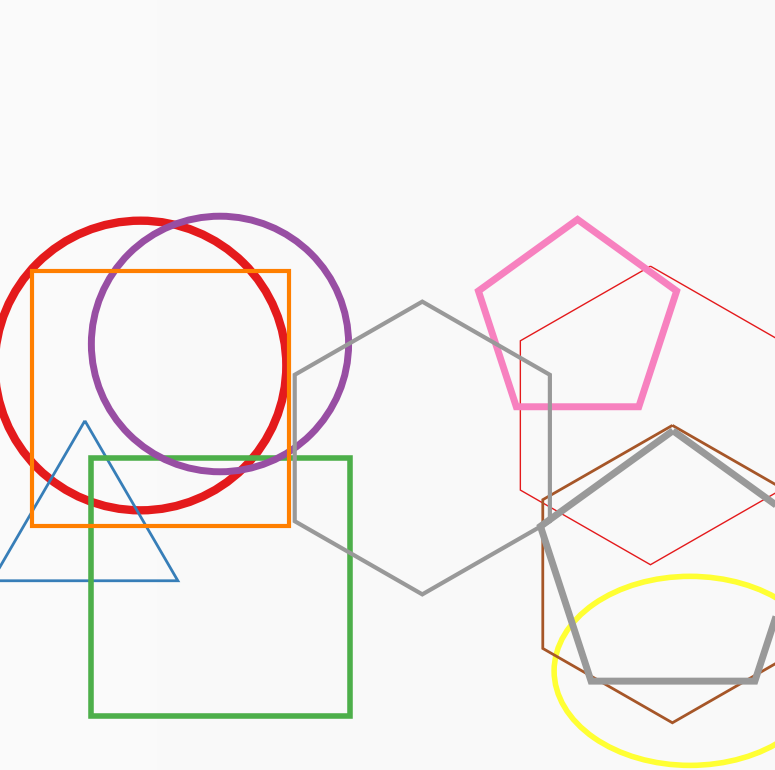[{"shape": "circle", "thickness": 3, "radius": 0.94, "center": [0.181, 0.525]}, {"shape": "hexagon", "thickness": 0.5, "radius": 0.97, "center": [0.839, 0.46]}, {"shape": "triangle", "thickness": 1, "radius": 0.69, "center": [0.11, 0.315]}, {"shape": "square", "thickness": 2, "radius": 0.84, "center": [0.284, 0.237]}, {"shape": "circle", "thickness": 2.5, "radius": 0.83, "center": [0.284, 0.553]}, {"shape": "square", "thickness": 1.5, "radius": 0.83, "center": [0.207, 0.483]}, {"shape": "oval", "thickness": 2, "radius": 0.88, "center": [0.89, 0.129]}, {"shape": "hexagon", "thickness": 1, "radius": 0.97, "center": [0.868, 0.254]}, {"shape": "pentagon", "thickness": 2.5, "radius": 0.67, "center": [0.745, 0.581]}, {"shape": "pentagon", "thickness": 2.5, "radius": 0.9, "center": [0.868, 0.261]}, {"shape": "hexagon", "thickness": 1.5, "radius": 0.95, "center": [0.545, 0.418]}]